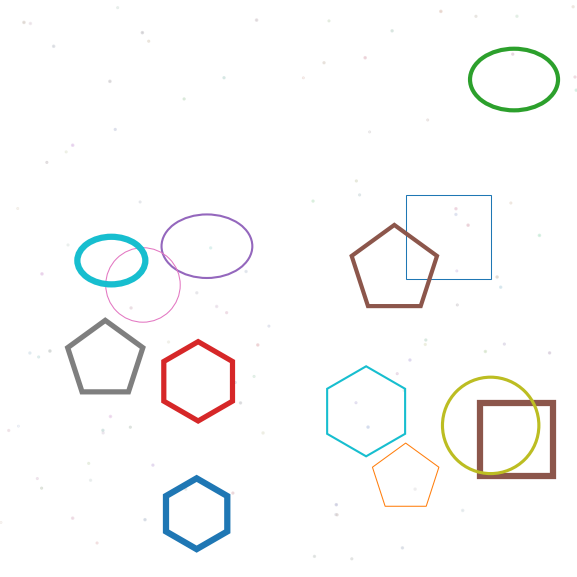[{"shape": "hexagon", "thickness": 3, "radius": 0.31, "center": [0.341, 0.11]}, {"shape": "square", "thickness": 0.5, "radius": 0.36, "center": [0.776, 0.589]}, {"shape": "pentagon", "thickness": 0.5, "radius": 0.3, "center": [0.702, 0.171]}, {"shape": "oval", "thickness": 2, "radius": 0.38, "center": [0.89, 0.861]}, {"shape": "hexagon", "thickness": 2.5, "radius": 0.34, "center": [0.343, 0.339]}, {"shape": "oval", "thickness": 1, "radius": 0.39, "center": [0.358, 0.573]}, {"shape": "pentagon", "thickness": 2, "radius": 0.39, "center": [0.683, 0.532]}, {"shape": "square", "thickness": 3, "radius": 0.32, "center": [0.895, 0.238]}, {"shape": "circle", "thickness": 0.5, "radius": 0.32, "center": [0.248, 0.506]}, {"shape": "pentagon", "thickness": 2.5, "radius": 0.34, "center": [0.182, 0.376]}, {"shape": "circle", "thickness": 1.5, "radius": 0.42, "center": [0.85, 0.263]}, {"shape": "hexagon", "thickness": 1, "radius": 0.39, "center": [0.634, 0.287]}, {"shape": "oval", "thickness": 3, "radius": 0.29, "center": [0.193, 0.548]}]